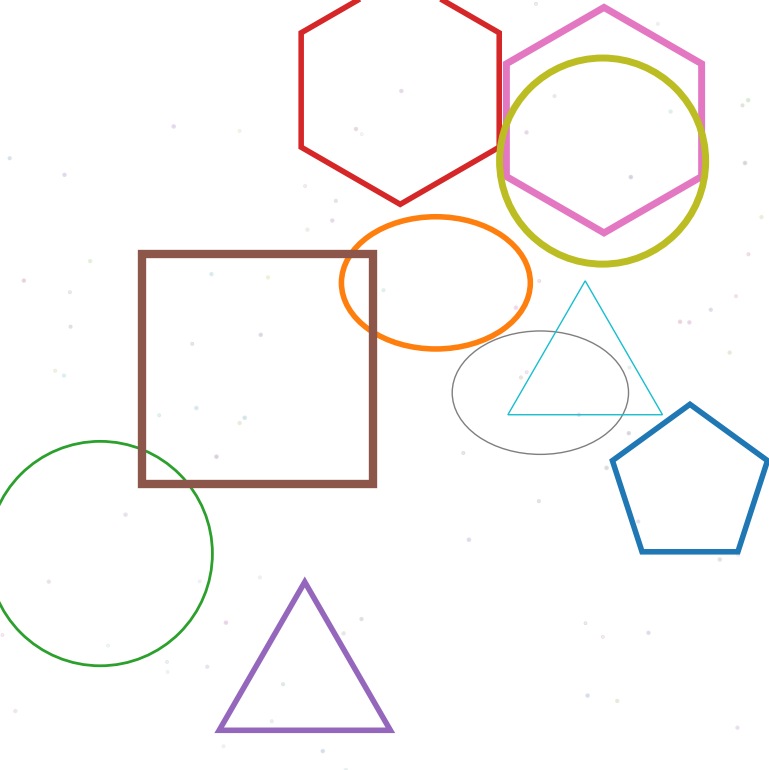[{"shape": "pentagon", "thickness": 2, "radius": 0.53, "center": [0.896, 0.369]}, {"shape": "oval", "thickness": 2, "radius": 0.61, "center": [0.566, 0.633]}, {"shape": "circle", "thickness": 1, "radius": 0.73, "center": [0.13, 0.281]}, {"shape": "hexagon", "thickness": 2, "radius": 0.74, "center": [0.52, 0.883]}, {"shape": "triangle", "thickness": 2, "radius": 0.64, "center": [0.396, 0.116]}, {"shape": "square", "thickness": 3, "radius": 0.75, "center": [0.335, 0.521]}, {"shape": "hexagon", "thickness": 2.5, "radius": 0.73, "center": [0.784, 0.844]}, {"shape": "oval", "thickness": 0.5, "radius": 0.57, "center": [0.702, 0.49]}, {"shape": "circle", "thickness": 2.5, "radius": 0.67, "center": [0.783, 0.791]}, {"shape": "triangle", "thickness": 0.5, "radius": 0.58, "center": [0.76, 0.519]}]